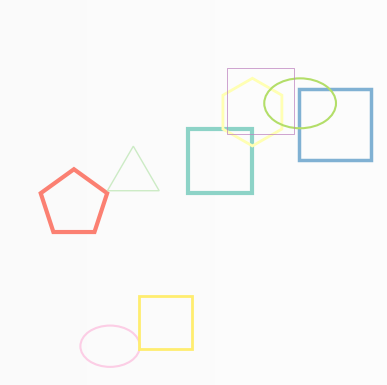[{"shape": "square", "thickness": 3, "radius": 0.42, "center": [0.567, 0.582]}, {"shape": "hexagon", "thickness": 2, "radius": 0.44, "center": [0.651, 0.709]}, {"shape": "pentagon", "thickness": 3, "radius": 0.45, "center": [0.191, 0.47]}, {"shape": "square", "thickness": 2.5, "radius": 0.47, "center": [0.864, 0.676]}, {"shape": "oval", "thickness": 1.5, "radius": 0.46, "center": [0.775, 0.732]}, {"shape": "oval", "thickness": 1.5, "radius": 0.38, "center": [0.284, 0.101]}, {"shape": "square", "thickness": 0.5, "radius": 0.43, "center": [0.672, 0.737]}, {"shape": "triangle", "thickness": 1, "radius": 0.39, "center": [0.344, 0.543]}, {"shape": "square", "thickness": 2, "radius": 0.34, "center": [0.428, 0.162]}]